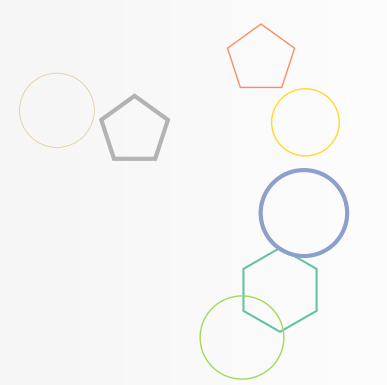[{"shape": "hexagon", "thickness": 1.5, "radius": 0.54, "center": [0.723, 0.247]}, {"shape": "pentagon", "thickness": 1, "radius": 0.46, "center": [0.674, 0.847]}, {"shape": "circle", "thickness": 3, "radius": 0.56, "center": [0.784, 0.447]}, {"shape": "circle", "thickness": 1, "radius": 0.54, "center": [0.624, 0.123]}, {"shape": "circle", "thickness": 1, "radius": 0.44, "center": [0.788, 0.682]}, {"shape": "circle", "thickness": 0.5, "radius": 0.48, "center": [0.147, 0.713]}, {"shape": "pentagon", "thickness": 3, "radius": 0.45, "center": [0.347, 0.661]}]